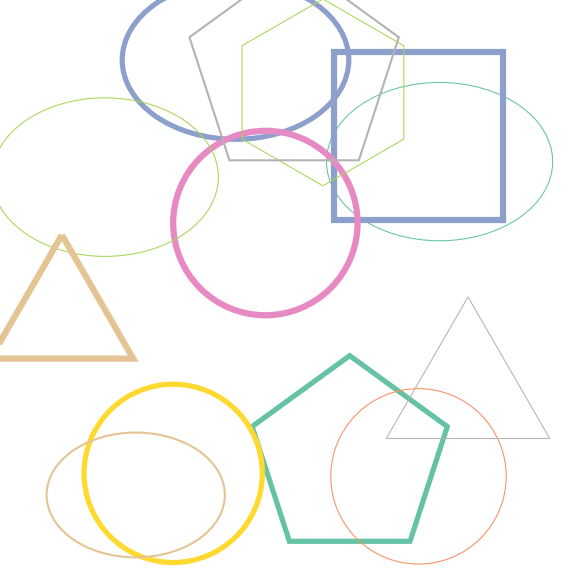[{"shape": "pentagon", "thickness": 2.5, "radius": 0.89, "center": [0.606, 0.206]}, {"shape": "oval", "thickness": 0.5, "radius": 0.98, "center": [0.761, 0.719]}, {"shape": "circle", "thickness": 0.5, "radius": 0.76, "center": [0.725, 0.174]}, {"shape": "oval", "thickness": 2.5, "radius": 0.98, "center": [0.408, 0.895]}, {"shape": "square", "thickness": 3, "radius": 0.73, "center": [0.725, 0.764]}, {"shape": "circle", "thickness": 3, "radius": 0.8, "center": [0.46, 0.613]}, {"shape": "oval", "thickness": 0.5, "radius": 0.98, "center": [0.182, 0.692]}, {"shape": "hexagon", "thickness": 0.5, "radius": 0.81, "center": [0.559, 0.839]}, {"shape": "circle", "thickness": 2.5, "radius": 0.77, "center": [0.3, 0.179]}, {"shape": "oval", "thickness": 1, "radius": 0.77, "center": [0.235, 0.142]}, {"shape": "triangle", "thickness": 3, "radius": 0.71, "center": [0.107, 0.449]}, {"shape": "pentagon", "thickness": 1, "radius": 0.95, "center": [0.509, 0.876]}, {"shape": "triangle", "thickness": 0.5, "radius": 0.82, "center": [0.81, 0.322]}]